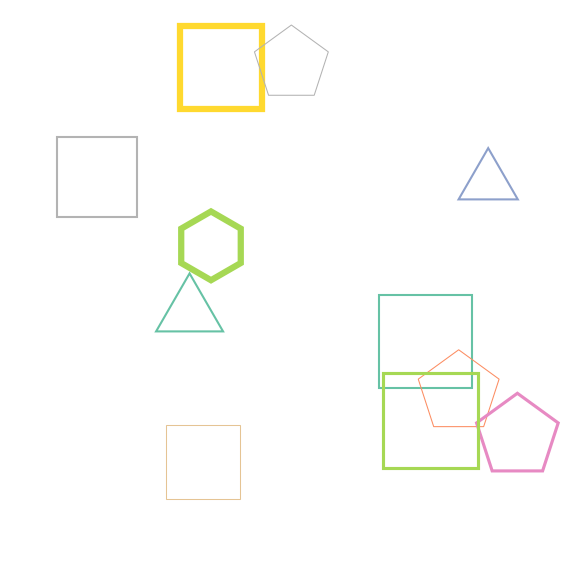[{"shape": "triangle", "thickness": 1, "radius": 0.33, "center": [0.328, 0.459]}, {"shape": "square", "thickness": 1, "radius": 0.4, "center": [0.737, 0.407]}, {"shape": "pentagon", "thickness": 0.5, "radius": 0.37, "center": [0.794, 0.32]}, {"shape": "triangle", "thickness": 1, "radius": 0.3, "center": [0.845, 0.683]}, {"shape": "pentagon", "thickness": 1.5, "radius": 0.37, "center": [0.896, 0.244]}, {"shape": "square", "thickness": 1.5, "radius": 0.41, "center": [0.746, 0.271]}, {"shape": "hexagon", "thickness": 3, "radius": 0.3, "center": [0.365, 0.573]}, {"shape": "square", "thickness": 3, "radius": 0.36, "center": [0.383, 0.882]}, {"shape": "square", "thickness": 0.5, "radius": 0.32, "center": [0.352, 0.2]}, {"shape": "pentagon", "thickness": 0.5, "radius": 0.34, "center": [0.505, 0.889]}, {"shape": "square", "thickness": 1, "radius": 0.35, "center": [0.167, 0.692]}]